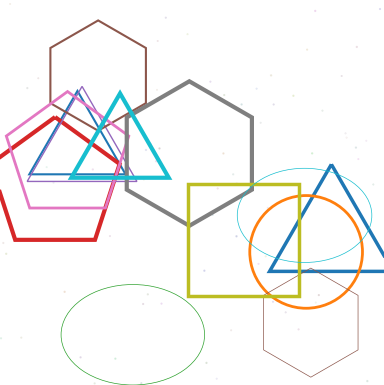[{"shape": "triangle", "thickness": 1.5, "radius": 0.72, "center": [0.201, 0.619]}, {"shape": "triangle", "thickness": 2.5, "radius": 0.93, "center": [0.861, 0.388]}, {"shape": "circle", "thickness": 2, "radius": 0.73, "center": [0.795, 0.346]}, {"shape": "oval", "thickness": 0.5, "radius": 0.93, "center": [0.345, 0.13]}, {"shape": "pentagon", "thickness": 3, "radius": 0.88, "center": [0.143, 0.52]}, {"shape": "triangle", "thickness": 1, "radius": 0.82, "center": [0.213, 0.611]}, {"shape": "hexagon", "thickness": 1.5, "radius": 0.72, "center": [0.255, 0.804]}, {"shape": "hexagon", "thickness": 0.5, "radius": 0.71, "center": [0.807, 0.162]}, {"shape": "pentagon", "thickness": 2, "radius": 0.84, "center": [0.175, 0.595]}, {"shape": "hexagon", "thickness": 3, "radius": 0.94, "center": [0.492, 0.601]}, {"shape": "square", "thickness": 2.5, "radius": 0.72, "center": [0.632, 0.376]}, {"shape": "triangle", "thickness": 3, "radius": 0.73, "center": [0.312, 0.611]}, {"shape": "oval", "thickness": 0.5, "radius": 0.87, "center": [0.791, 0.441]}]